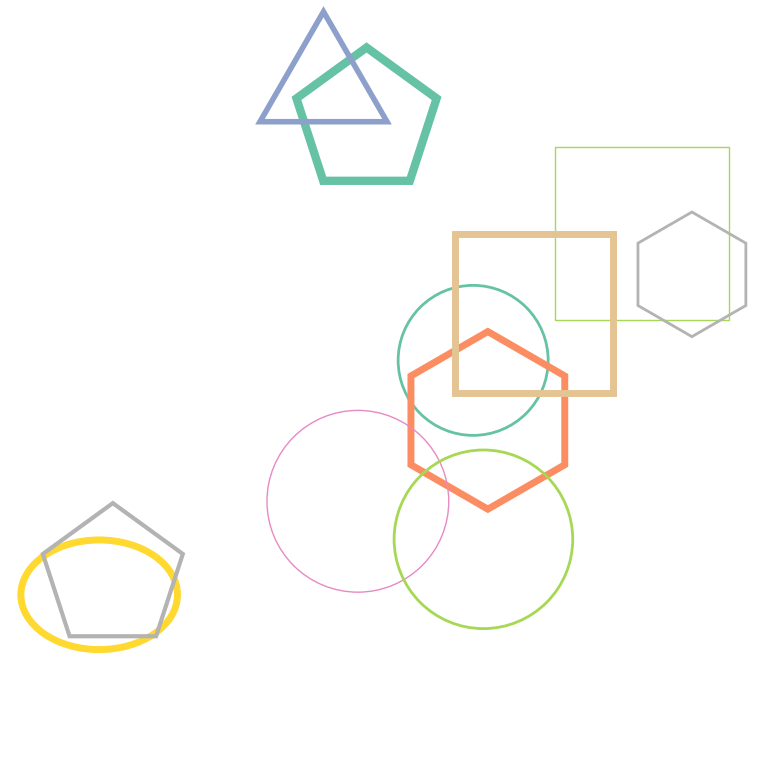[{"shape": "pentagon", "thickness": 3, "radius": 0.48, "center": [0.476, 0.843]}, {"shape": "circle", "thickness": 1, "radius": 0.49, "center": [0.614, 0.532]}, {"shape": "hexagon", "thickness": 2.5, "radius": 0.58, "center": [0.634, 0.454]}, {"shape": "triangle", "thickness": 2, "radius": 0.48, "center": [0.42, 0.89]}, {"shape": "circle", "thickness": 0.5, "radius": 0.59, "center": [0.465, 0.349]}, {"shape": "square", "thickness": 0.5, "radius": 0.56, "center": [0.834, 0.697]}, {"shape": "circle", "thickness": 1, "radius": 0.58, "center": [0.628, 0.3]}, {"shape": "oval", "thickness": 2.5, "radius": 0.51, "center": [0.129, 0.228]}, {"shape": "square", "thickness": 2.5, "radius": 0.51, "center": [0.693, 0.593]}, {"shape": "hexagon", "thickness": 1, "radius": 0.4, "center": [0.899, 0.644]}, {"shape": "pentagon", "thickness": 1.5, "radius": 0.48, "center": [0.147, 0.251]}]